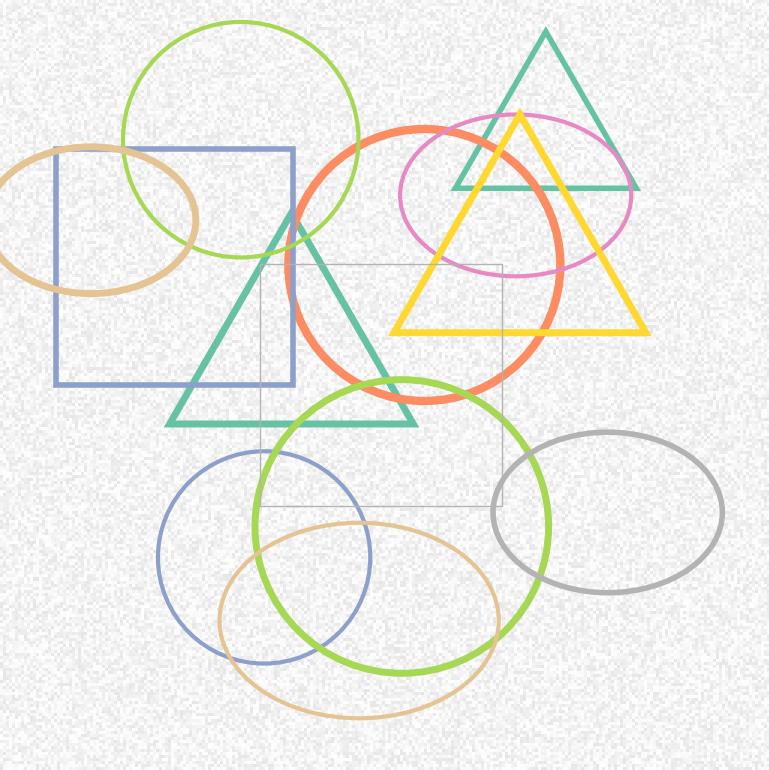[{"shape": "triangle", "thickness": 2.5, "radius": 0.91, "center": [0.379, 0.541]}, {"shape": "triangle", "thickness": 2, "radius": 0.68, "center": [0.709, 0.823]}, {"shape": "circle", "thickness": 3, "radius": 0.88, "center": [0.551, 0.656]}, {"shape": "square", "thickness": 2, "radius": 0.77, "center": [0.227, 0.653]}, {"shape": "circle", "thickness": 1.5, "radius": 0.69, "center": [0.343, 0.276]}, {"shape": "oval", "thickness": 1.5, "radius": 0.75, "center": [0.67, 0.746]}, {"shape": "circle", "thickness": 1.5, "radius": 0.76, "center": [0.313, 0.819]}, {"shape": "circle", "thickness": 2.5, "radius": 0.95, "center": [0.522, 0.316]}, {"shape": "triangle", "thickness": 2.5, "radius": 0.94, "center": [0.675, 0.662]}, {"shape": "oval", "thickness": 2.5, "radius": 0.68, "center": [0.118, 0.714]}, {"shape": "oval", "thickness": 1.5, "radius": 0.91, "center": [0.466, 0.194]}, {"shape": "oval", "thickness": 2, "radius": 0.74, "center": [0.789, 0.334]}, {"shape": "square", "thickness": 0.5, "radius": 0.79, "center": [0.495, 0.5]}]